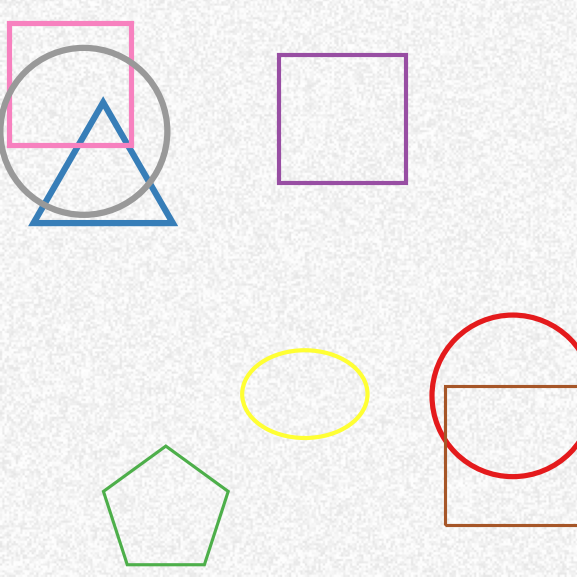[{"shape": "circle", "thickness": 2.5, "radius": 0.7, "center": [0.888, 0.314]}, {"shape": "triangle", "thickness": 3, "radius": 0.7, "center": [0.179, 0.682]}, {"shape": "pentagon", "thickness": 1.5, "radius": 0.57, "center": [0.287, 0.113]}, {"shape": "square", "thickness": 2, "radius": 0.55, "center": [0.593, 0.794]}, {"shape": "oval", "thickness": 2, "radius": 0.54, "center": [0.528, 0.317]}, {"shape": "square", "thickness": 1.5, "radius": 0.6, "center": [0.891, 0.211]}, {"shape": "square", "thickness": 2.5, "radius": 0.53, "center": [0.122, 0.854]}, {"shape": "circle", "thickness": 3, "radius": 0.72, "center": [0.145, 0.772]}]